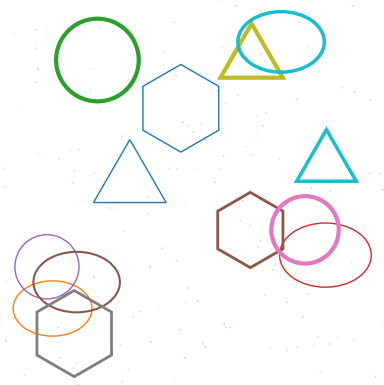[{"shape": "hexagon", "thickness": 1, "radius": 0.57, "center": [0.47, 0.719]}, {"shape": "triangle", "thickness": 1, "radius": 0.54, "center": [0.337, 0.528]}, {"shape": "oval", "thickness": 1, "radius": 0.51, "center": [0.136, 0.199]}, {"shape": "circle", "thickness": 3, "radius": 0.54, "center": [0.253, 0.844]}, {"shape": "oval", "thickness": 1, "radius": 0.6, "center": [0.845, 0.337]}, {"shape": "circle", "thickness": 1, "radius": 0.42, "center": [0.122, 0.307]}, {"shape": "hexagon", "thickness": 2, "radius": 0.49, "center": [0.65, 0.403]}, {"shape": "oval", "thickness": 1.5, "radius": 0.56, "center": [0.199, 0.267]}, {"shape": "circle", "thickness": 3, "radius": 0.44, "center": [0.792, 0.403]}, {"shape": "hexagon", "thickness": 2, "radius": 0.56, "center": [0.193, 0.134]}, {"shape": "triangle", "thickness": 3, "radius": 0.47, "center": [0.654, 0.845]}, {"shape": "oval", "thickness": 2.5, "radius": 0.56, "center": [0.73, 0.891]}, {"shape": "triangle", "thickness": 2.5, "radius": 0.45, "center": [0.848, 0.574]}]